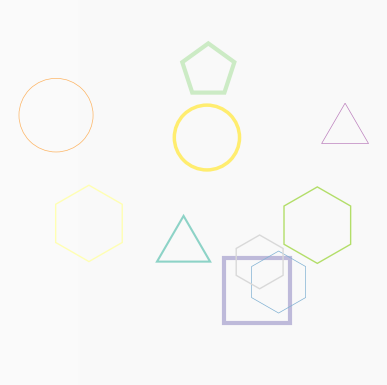[{"shape": "triangle", "thickness": 1.5, "radius": 0.4, "center": [0.474, 0.36]}, {"shape": "hexagon", "thickness": 1, "radius": 0.5, "center": [0.23, 0.42]}, {"shape": "square", "thickness": 3, "radius": 0.42, "center": [0.664, 0.246]}, {"shape": "hexagon", "thickness": 0.5, "radius": 0.4, "center": [0.719, 0.267]}, {"shape": "circle", "thickness": 0.5, "radius": 0.48, "center": [0.145, 0.701]}, {"shape": "hexagon", "thickness": 1, "radius": 0.5, "center": [0.819, 0.415]}, {"shape": "hexagon", "thickness": 1, "radius": 0.35, "center": [0.67, 0.32]}, {"shape": "triangle", "thickness": 0.5, "radius": 0.35, "center": [0.891, 0.662]}, {"shape": "pentagon", "thickness": 3, "radius": 0.35, "center": [0.538, 0.817]}, {"shape": "circle", "thickness": 2.5, "radius": 0.42, "center": [0.534, 0.643]}]